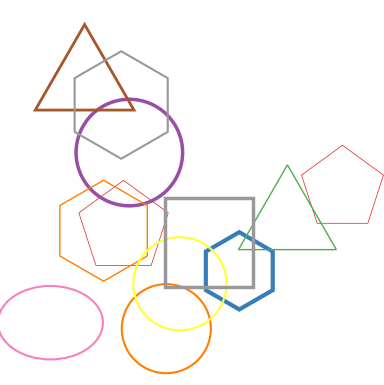[{"shape": "pentagon", "thickness": 0.5, "radius": 0.61, "center": [0.321, 0.409]}, {"shape": "pentagon", "thickness": 0.5, "radius": 0.56, "center": [0.89, 0.511]}, {"shape": "hexagon", "thickness": 3, "radius": 0.5, "center": [0.622, 0.297]}, {"shape": "triangle", "thickness": 1, "radius": 0.73, "center": [0.747, 0.425]}, {"shape": "circle", "thickness": 2.5, "radius": 0.69, "center": [0.336, 0.604]}, {"shape": "hexagon", "thickness": 1, "radius": 0.66, "center": [0.269, 0.401]}, {"shape": "circle", "thickness": 1.5, "radius": 0.58, "center": [0.432, 0.146]}, {"shape": "circle", "thickness": 1.5, "radius": 0.61, "center": [0.467, 0.263]}, {"shape": "triangle", "thickness": 2, "radius": 0.74, "center": [0.22, 0.788]}, {"shape": "oval", "thickness": 1.5, "radius": 0.68, "center": [0.131, 0.162]}, {"shape": "hexagon", "thickness": 1.5, "radius": 0.7, "center": [0.315, 0.727]}, {"shape": "square", "thickness": 2.5, "radius": 0.58, "center": [0.543, 0.371]}]